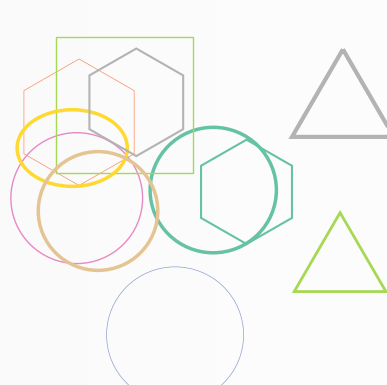[{"shape": "circle", "thickness": 2.5, "radius": 0.81, "center": [0.55, 0.506]}, {"shape": "hexagon", "thickness": 1.5, "radius": 0.68, "center": [0.636, 0.502]}, {"shape": "hexagon", "thickness": 0.5, "radius": 0.82, "center": [0.204, 0.683]}, {"shape": "circle", "thickness": 0.5, "radius": 0.88, "center": [0.452, 0.13]}, {"shape": "circle", "thickness": 1, "radius": 0.85, "center": [0.198, 0.485]}, {"shape": "triangle", "thickness": 2, "radius": 0.68, "center": [0.878, 0.311]}, {"shape": "square", "thickness": 1, "radius": 0.88, "center": [0.321, 0.727]}, {"shape": "oval", "thickness": 2.5, "radius": 0.71, "center": [0.186, 0.615]}, {"shape": "circle", "thickness": 2.5, "radius": 0.77, "center": [0.253, 0.452]}, {"shape": "hexagon", "thickness": 1.5, "radius": 0.7, "center": [0.352, 0.734]}, {"shape": "triangle", "thickness": 3, "radius": 0.76, "center": [0.885, 0.72]}]